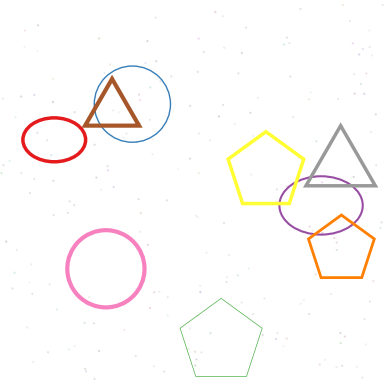[{"shape": "oval", "thickness": 2.5, "radius": 0.41, "center": [0.141, 0.637]}, {"shape": "circle", "thickness": 1, "radius": 0.49, "center": [0.344, 0.73]}, {"shape": "pentagon", "thickness": 0.5, "radius": 0.56, "center": [0.574, 0.113]}, {"shape": "oval", "thickness": 1.5, "radius": 0.54, "center": [0.834, 0.466]}, {"shape": "pentagon", "thickness": 2, "radius": 0.45, "center": [0.887, 0.352]}, {"shape": "pentagon", "thickness": 2.5, "radius": 0.52, "center": [0.691, 0.555]}, {"shape": "triangle", "thickness": 3, "radius": 0.4, "center": [0.291, 0.714]}, {"shape": "circle", "thickness": 3, "radius": 0.5, "center": [0.275, 0.302]}, {"shape": "triangle", "thickness": 2.5, "radius": 0.52, "center": [0.885, 0.569]}]